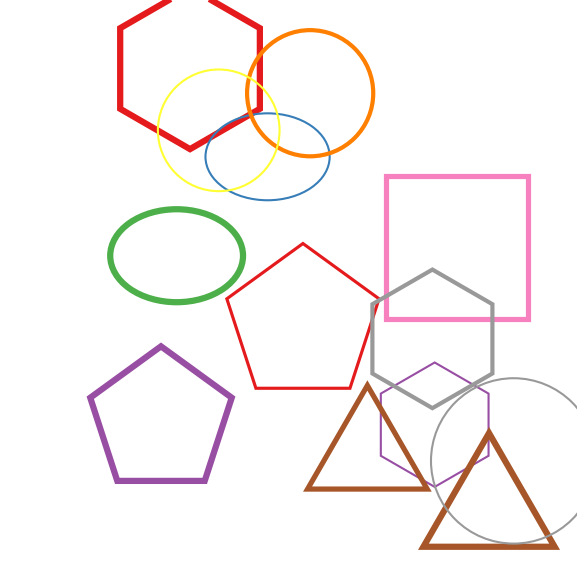[{"shape": "pentagon", "thickness": 1.5, "radius": 0.69, "center": [0.525, 0.439]}, {"shape": "hexagon", "thickness": 3, "radius": 0.7, "center": [0.329, 0.881]}, {"shape": "oval", "thickness": 1, "radius": 0.54, "center": [0.463, 0.728]}, {"shape": "oval", "thickness": 3, "radius": 0.57, "center": [0.306, 0.556]}, {"shape": "hexagon", "thickness": 1, "radius": 0.54, "center": [0.753, 0.264]}, {"shape": "pentagon", "thickness": 3, "radius": 0.64, "center": [0.279, 0.271]}, {"shape": "circle", "thickness": 2, "radius": 0.55, "center": [0.537, 0.838]}, {"shape": "circle", "thickness": 1, "radius": 0.53, "center": [0.379, 0.773]}, {"shape": "triangle", "thickness": 3, "radius": 0.66, "center": [0.847, 0.118]}, {"shape": "triangle", "thickness": 2.5, "radius": 0.6, "center": [0.636, 0.212]}, {"shape": "square", "thickness": 2.5, "radius": 0.62, "center": [0.791, 0.571]}, {"shape": "circle", "thickness": 1, "radius": 0.72, "center": [0.889, 0.201]}, {"shape": "hexagon", "thickness": 2, "radius": 0.6, "center": [0.749, 0.412]}]